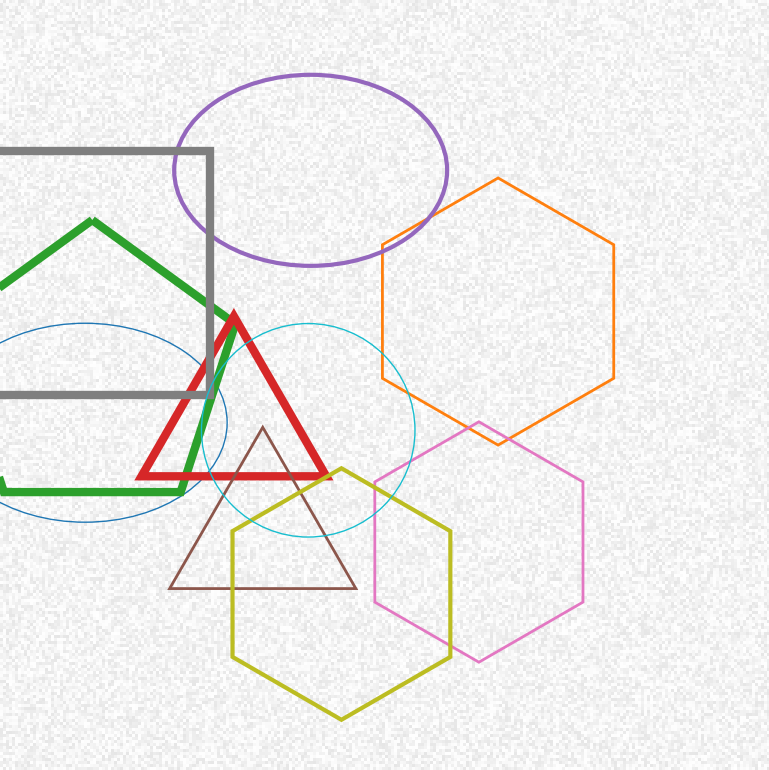[{"shape": "oval", "thickness": 0.5, "radius": 0.92, "center": [0.11, 0.451]}, {"shape": "hexagon", "thickness": 1, "radius": 0.87, "center": [0.647, 0.595]}, {"shape": "pentagon", "thickness": 3, "radius": 0.98, "center": [0.12, 0.519]}, {"shape": "triangle", "thickness": 3, "radius": 0.69, "center": [0.304, 0.451]}, {"shape": "oval", "thickness": 1.5, "radius": 0.89, "center": [0.403, 0.779]}, {"shape": "triangle", "thickness": 1, "radius": 0.7, "center": [0.341, 0.305]}, {"shape": "hexagon", "thickness": 1, "radius": 0.78, "center": [0.622, 0.296]}, {"shape": "square", "thickness": 3, "radius": 0.79, "center": [0.114, 0.645]}, {"shape": "hexagon", "thickness": 1.5, "radius": 0.82, "center": [0.443, 0.229]}, {"shape": "circle", "thickness": 0.5, "radius": 0.69, "center": [0.4, 0.441]}]